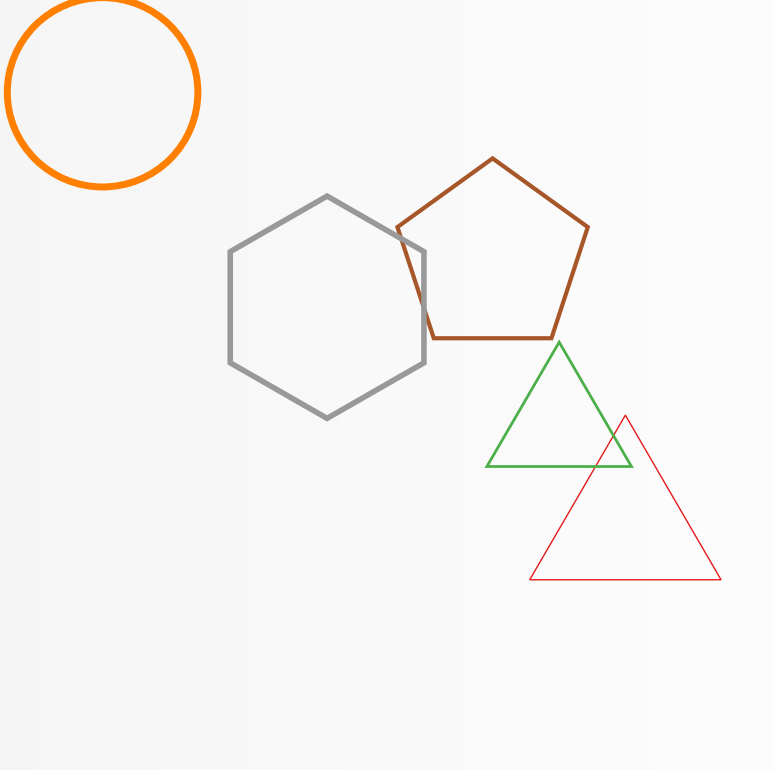[{"shape": "triangle", "thickness": 0.5, "radius": 0.71, "center": [0.807, 0.318]}, {"shape": "triangle", "thickness": 1, "radius": 0.54, "center": [0.722, 0.448]}, {"shape": "circle", "thickness": 2.5, "radius": 0.61, "center": [0.132, 0.88]}, {"shape": "pentagon", "thickness": 1.5, "radius": 0.65, "center": [0.636, 0.665]}, {"shape": "hexagon", "thickness": 2, "radius": 0.72, "center": [0.422, 0.601]}]